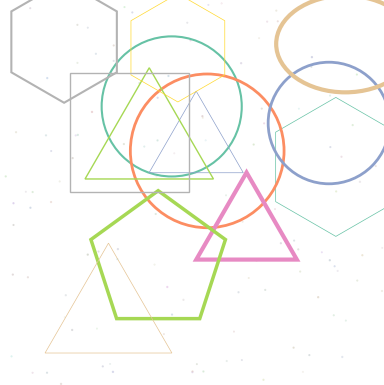[{"shape": "circle", "thickness": 1.5, "radius": 0.91, "center": [0.446, 0.724]}, {"shape": "hexagon", "thickness": 0.5, "radius": 0.9, "center": [0.872, 0.566]}, {"shape": "circle", "thickness": 2, "radius": 1.0, "center": [0.538, 0.608]}, {"shape": "circle", "thickness": 2, "radius": 0.79, "center": [0.854, 0.68]}, {"shape": "triangle", "thickness": 0.5, "radius": 0.71, "center": [0.51, 0.622]}, {"shape": "triangle", "thickness": 3, "radius": 0.75, "center": [0.64, 0.401]}, {"shape": "triangle", "thickness": 1, "radius": 0.96, "center": [0.388, 0.631]}, {"shape": "pentagon", "thickness": 2.5, "radius": 0.92, "center": [0.411, 0.321]}, {"shape": "hexagon", "thickness": 0.5, "radius": 0.7, "center": [0.462, 0.876]}, {"shape": "triangle", "thickness": 0.5, "radius": 0.95, "center": [0.282, 0.178]}, {"shape": "oval", "thickness": 3, "radius": 0.9, "center": [0.897, 0.886]}, {"shape": "hexagon", "thickness": 1.5, "radius": 0.79, "center": [0.166, 0.891]}, {"shape": "square", "thickness": 1, "radius": 0.77, "center": [0.337, 0.655]}]